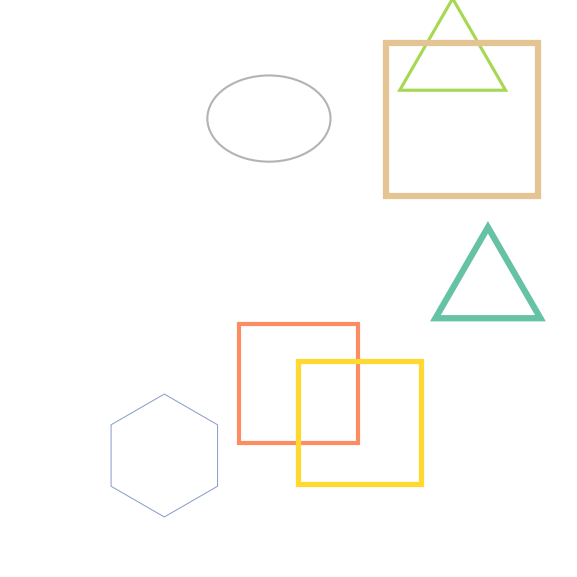[{"shape": "triangle", "thickness": 3, "radius": 0.52, "center": [0.845, 0.501]}, {"shape": "square", "thickness": 2, "radius": 0.51, "center": [0.517, 0.335]}, {"shape": "hexagon", "thickness": 0.5, "radius": 0.53, "center": [0.285, 0.21]}, {"shape": "triangle", "thickness": 1.5, "radius": 0.53, "center": [0.784, 0.896]}, {"shape": "square", "thickness": 2.5, "radius": 0.53, "center": [0.623, 0.268]}, {"shape": "square", "thickness": 3, "radius": 0.66, "center": [0.8, 0.792]}, {"shape": "oval", "thickness": 1, "radius": 0.53, "center": [0.466, 0.794]}]